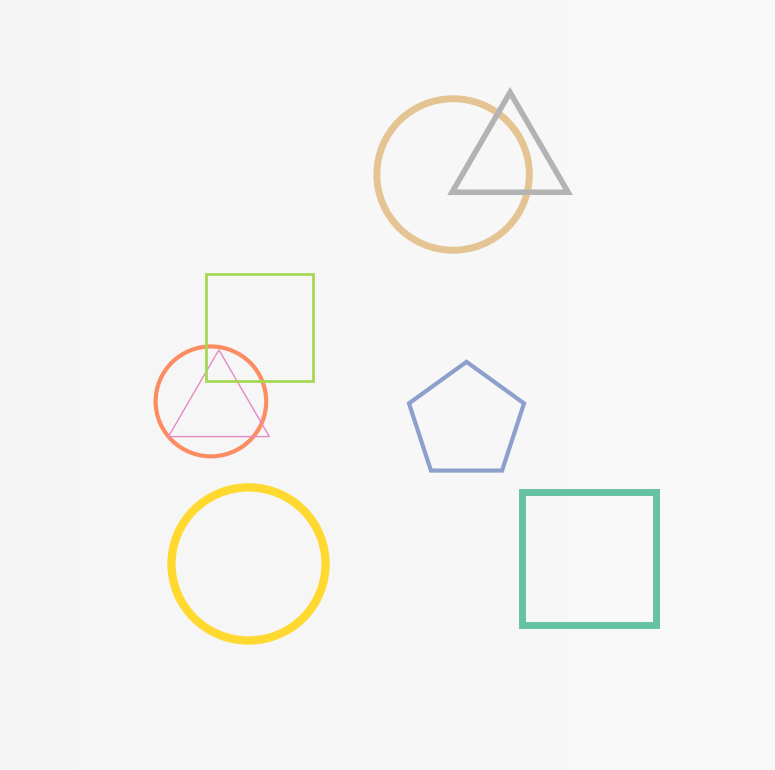[{"shape": "square", "thickness": 2.5, "radius": 0.43, "center": [0.76, 0.275]}, {"shape": "circle", "thickness": 1.5, "radius": 0.36, "center": [0.272, 0.479]}, {"shape": "pentagon", "thickness": 1.5, "radius": 0.39, "center": [0.602, 0.452]}, {"shape": "triangle", "thickness": 0.5, "radius": 0.38, "center": [0.282, 0.471]}, {"shape": "square", "thickness": 1, "radius": 0.35, "center": [0.335, 0.575]}, {"shape": "circle", "thickness": 3, "radius": 0.5, "center": [0.321, 0.268]}, {"shape": "circle", "thickness": 2.5, "radius": 0.49, "center": [0.585, 0.773]}, {"shape": "triangle", "thickness": 2, "radius": 0.43, "center": [0.658, 0.794]}]